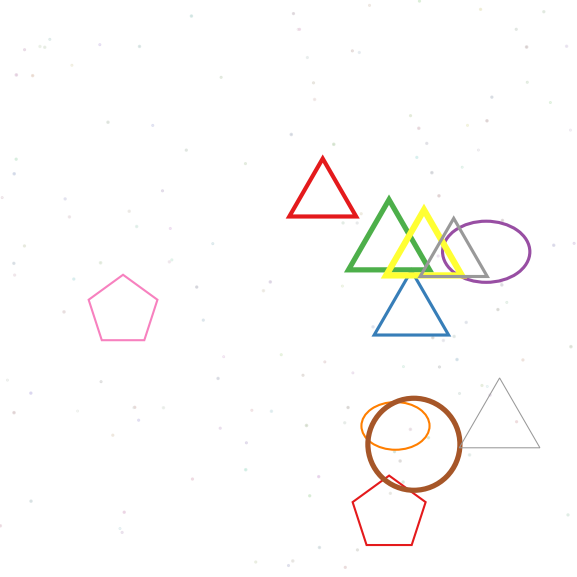[{"shape": "pentagon", "thickness": 1, "radius": 0.33, "center": [0.674, 0.109]}, {"shape": "triangle", "thickness": 2, "radius": 0.33, "center": [0.559, 0.658]}, {"shape": "triangle", "thickness": 1.5, "radius": 0.37, "center": [0.712, 0.456]}, {"shape": "triangle", "thickness": 2.5, "radius": 0.41, "center": [0.674, 0.572]}, {"shape": "oval", "thickness": 1.5, "radius": 0.38, "center": [0.842, 0.563]}, {"shape": "oval", "thickness": 1, "radius": 0.29, "center": [0.685, 0.262]}, {"shape": "triangle", "thickness": 3, "radius": 0.38, "center": [0.734, 0.56]}, {"shape": "circle", "thickness": 2.5, "radius": 0.4, "center": [0.717, 0.23]}, {"shape": "pentagon", "thickness": 1, "radius": 0.31, "center": [0.213, 0.461]}, {"shape": "triangle", "thickness": 0.5, "radius": 0.4, "center": [0.865, 0.264]}, {"shape": "triangle", "thickness": 1.5, "radius": 0.34, "center": [0.786, 0.554]}]